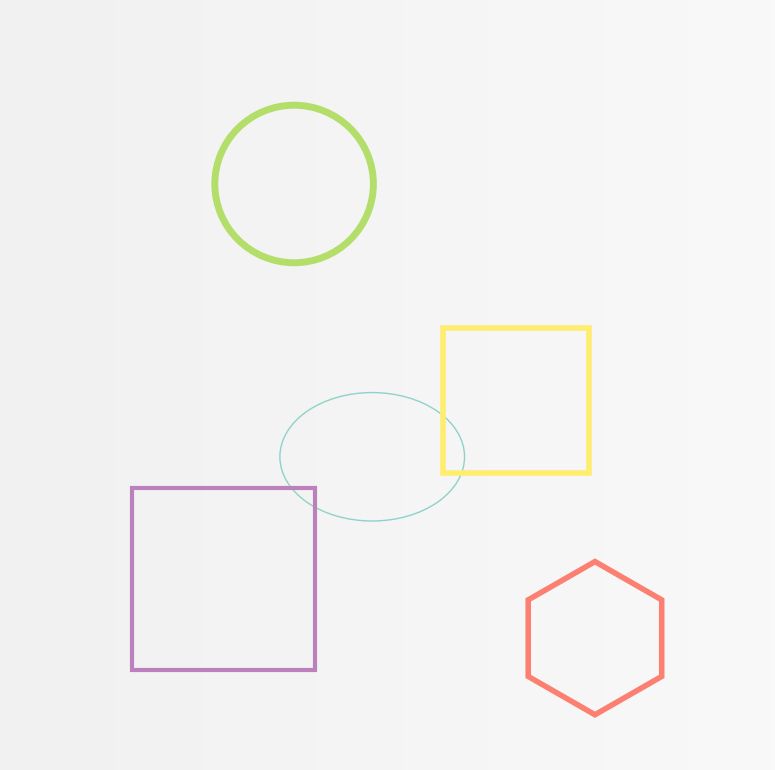[{"shape": "oval", "thickness": 0.5, "radius": 0.6, "center": [0.48, 0.407]}, {"shape": "hexagon", "thickness": 2, "radius": 0.5, "center": [0.768, 0.171]}, {"shape": "circle", "thickness": 2.5, "radius": 0.51, "center": [0.379, 0.761]}, {"shape": "square", "thickness": 1.5, "radius": 0.59, "center": [0.288, 0.248]}, {"shape": "square", "thickness": 2, "radius": 0.47, "center": [0.665, 0.48]}]